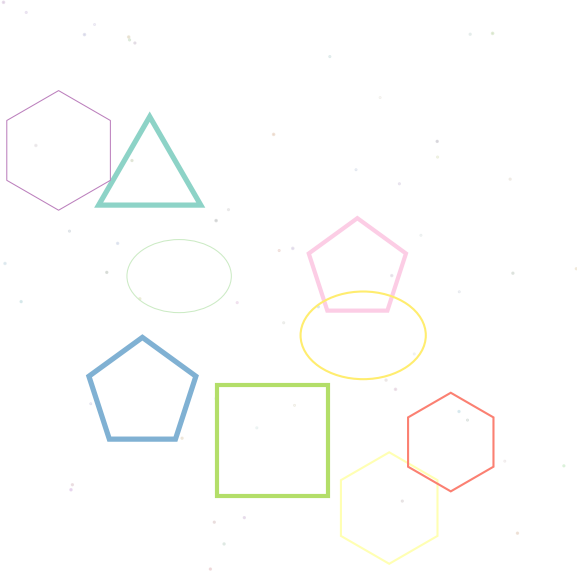[{"shape": "triangle", "thickness": 2.5, "radius": 0.51, "center": [0.259, 0.695]}, {"shape": "hexagon", "thickness": 1, "radius": 0.48, "center": [0.674, 0.119]}, {"shape": "hexagon", "thickness": 1, "radius": 0.43, "center": [0.781, 0.234]}, {"shape": "pentagon", "thickness": 2.5, "radius": 0.49, "center": [0.247, 0.318]}, {"shape": "square", "thickness": 2, "radius": 0.48, "center": [0.472, 0.236]}, {"shape": "pentagon", "thickness": 2, "radius": 0.44, "center": [0.619, 0.533]}, {"shape": "hexagon", "thickness": 0.5, "radius": 0.52, "center": [0.101, 0.739]}, {"shape": "oval", "thickness": 0.5, "radius": 0.45, "center": [0.31, 0.521]}, {"shape": "oval", "thickness": 1, "radius": 0.54, "center": [0.629, 0.418]}]